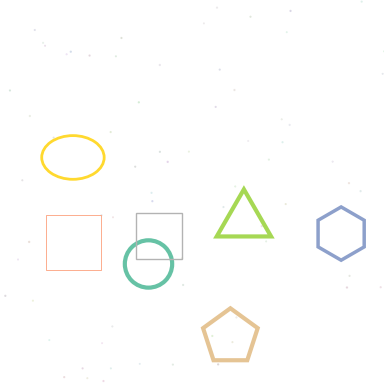[{"shape": "circle", "thickness": 3, "radius": 0.31, "center": [0.386, 0.314]}, {"shape": "square", "thickness": 0.5, "radius": 0.36, "center": [0.191, 0.37]}, {"shape": "hexagon", "thickness": 2.5, "radius": 0.35, "center": [0.886, 0.393]}, {"shape": "triangle", "thickness": 3, "radius": 0.41, "center": [0.634, 0.427]}, {"shape": "oval", "thickness": 2, "radius": 0.41, "center": [0.189, 0.591]}, {"shape": "pentagon", "thickness": 3, "radius": 0.37, "center": [0.598, 0.125]}, {"shape": "square", "thickness": 1, "radius": 0.3, "center": [0.414, 0.387]}]